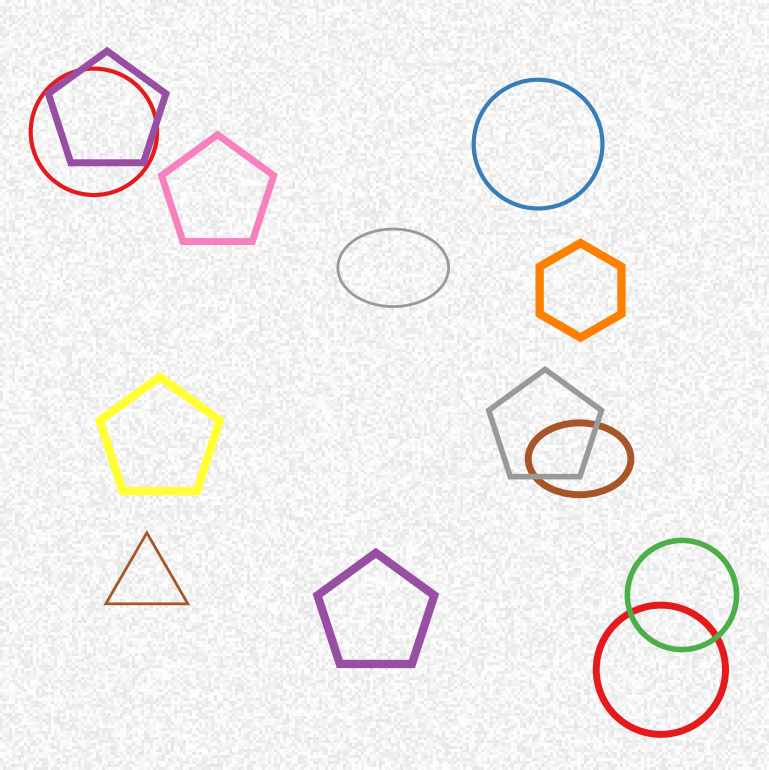[{"shape": "circle", "thickness": 2.5, "radius": 0.42, "center": [0.858, 0.13]}, {"shape": "circle", "thickness": 1.5, "radius": 0.41, "center": [0.122, 0.829]}, {"shape": "circle", "thickness": 1.5, "radius": 0.42, "center": [0.699, 0.813]}, {"shape": "circle", "thickness": 2, "radius": 0.35, "center": [0.886, 0.227]}, {"shape": "pentagon", "thickness": 3, "radius": 0.4, "center": [0.488, 0.202]}, {"shape": "pentagon", "thickness": 2.5, "radius": 0.4, "center": [0.139, 0.854]}, {"shape": "hexagon", "thickness": 3, "radius": 0.31, "center": [0.754, 0.623]}, {"shape": "pentagon", "thickness": 3, "radius": 0.41, "center": [0.207, 0.429]}, {"shape": "oval", "thickness": 2.5, "radius": 0.33, "center": [0.753, 0.404]}, {"shape": "triangle", "thickness": 1, "radius": 0.31, "center": [0.191, 0.247]}, {"shape": "pentagon", "thickness": 2.5, "radius": 0.38, "center": [0.283, 0.748]}, {"shape": "pentagon", "thickness": 2, "radius": 0.39, "center": [0.708, 0.443]}, {"shape": "oval", "thickness": 1, "radius": 0.36, "center": [0.511, 0.652]}]